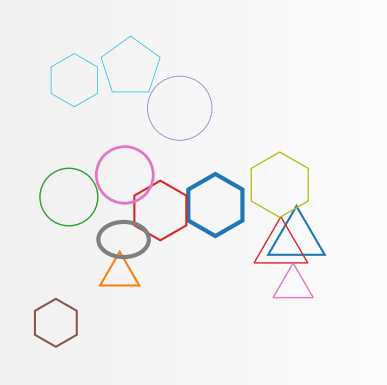[{"shape": "hexagon", "thickness": 3, "radius": 0.4, "center": [0.556, 0.467]}, {"shape": "triangle", "thickness": 1.5, "radius": 0.42, "center": [0.765, 0.38]}, {"shape": "triangle", "thickness": 1.5, "radius": 0.29, "center": [0.309, 0.288]}, {"shape": "circle", "thickness": 1, "radius": 0.37, "center": [0.178, 0.488]}, {"shape": "triangle", "thickness": 1, "radius": 0.4, "center": [0.725, 0.357]}, {"shape": "hexagon", "thickness": 1.5, "radius": 0.39, "center": [0.414, 0.453]}, {"shape": "circle", "thickness": 0.5, "radius": 0.42, "center": [0.464, 0.719]}, {"shape": "hexagon", "thickness": 1.5, "radius": 0.31, "center": [0.144, 0.162]}, {"shape": "triangle", "thickness": 1, "radius": 0.3, "center": [0.756, 0.257]}, {"shape": "circle", "thickness": 2, "radius": 0.37, "center": [0.322, 0.546]}, {"shape": "oval", "thickness": 3, "radius": 0.33, "center": [0.319, 0.378]}, {"shape": "hexagon", "thickness": 1, "radius": 0.42, "center": [0.722, 0.52]}, {"shape": "pentagon", "thickness": 0.5, "radius": 0.4, "center": [0.337, 0.826]}, {"shape": "hexagon", "thickness": 0.5, "radius": 0.35, "center": [0.192, 0.792]}]